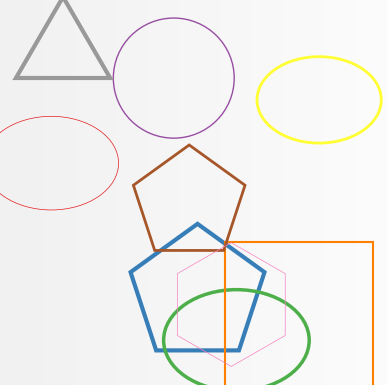[{"shape": "oval", "thickness": 0.5, "radius": 0.87, "center": [0.132, 0.576]}, {"shape": "pentagon", "thickness": 3, "radius": 0.91, "center": [0.51, 0.237]}, {"shape": "oval", "thickness": 2.5, "radius": 0.94, "center": [0.61, 0.116]}, {"shape": "circle", "thickness": 1, "radius": 0.78, "center": [0.448, 0.797]}, {"shape": "square", "thickness": 1.5, "radius": 0.96, "center": [0.772, 0.181]}, {"shape": "oval", "thickness": 2, "radius": 0.8, "center": [0.824, 0.741]}, {"shape": "pentagon", "thickness": 2, "radius": 0.76, "center": [0.488, 0.472]}, {"shape": "hexagon", "thickness": 0.5, "radius": 0.8, "center": [0.597, 0.209]}, {"shape": "triangle", "thickness": 3, "radius": 0.7, "center": [0.163, 0.868]}]